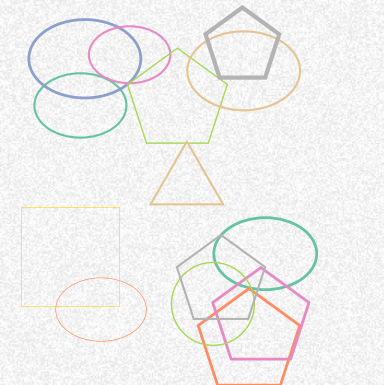[{"shape": "oval", "thickness": 1.5, "radius": 0.6, "center": [0.209, 0.726]}, {"shape": "oval", "thickness": 2, "radius": 0.67, "center": [0.689, 0.341]}, {"shape": "pentagon", "thickness": 2, "radius": 0.69, "center": [0.647, 0.112]}, {"shape": "oval", "thickness": 0.5, "radius": 0.59, "center": [0.262, 0.196]}, {"shape": "oval", "thickness": 2, "radius": 0.73, "center": [0.22, 0.847]}, {"shape": "pentagon", "thickness": 2, "radius": 0.66, "center": [0.678, 0.174]}, {"shape": "oval", "thickness": 1.5, "radius": 0.53, "center": [0.337, 0.858]}, {"shape": "circle", "thickness": 1, "radius": 0.54, "center": [0.553, 0.211]}, {"shape": "pentagon", "thickness": 1, "radius": 0.68, "center": [0.461, 0.739]}, {"shape": "square", "thickness": 0.5, "radius": 0.64, "center": [0.182, 0.334]}, {"shape": "triangle", "thickness": 1.5, "radius": 0.54, "center": [0.485, 0.524]}, {"shape": "oval", "thickness": 1.5, "radius": 0.73, "center": [0.633, 0.816]}, {"shape": "pentagon", "thickness": 1.5, "radius": 0.6, "center": [0.574, 0.269]}, {"shape": "pentagon", "thickness": 3, "radius": 0.5, "center": [0.63, 0.88]}]